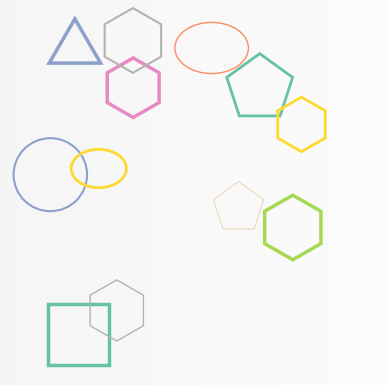[{"shape": "pentagon", "thickness": 2, "radius": 0.45, "center": [0.67, 0.771]}, {"shape": "square", "thickness": 2.5, "radius": 0.4, "center": [0.203, 0.131]}, {"shape": "oval", "thickness": 1, "radius": 0.47, "center": [0.546, 0.875]}, {"shape": "circle", "thickness": 1.5, "radius": 0.47, "center": [0.13, 0.546]}, {"shape": "triangle", "thickness": 2.5, "radius": 0.38, "center": [0.193, 0.874]}, {"shape": "hexagon", "thickness": 2.5, "radius": 0.39, "center": [0.344, 0.772]}, {"shape": "hexagon", "thickness": 2.5, "radius": 0.42, "center": [0.756, 0.409]}, {"shape": "hexagon", "thickness": 2, "radius": 0.35, "center": [0.778, 0.677]}, {"shape": "oval", "thickness": 2, "radius": 0.36, "center": [0.255, 0.562]}, {"shape": "pentagon", "thickness": 0.5, "radius": 0.34, "center": [0.616, 0.46]}, {"shape": "hexagon", "thickness": 1, "radius": 0.4, "center": [0.301, 0.194]}, {"shape": "hexagon", "thickness": 1.5, "radius": 0.42, "center": [0.343, 0.895]}]